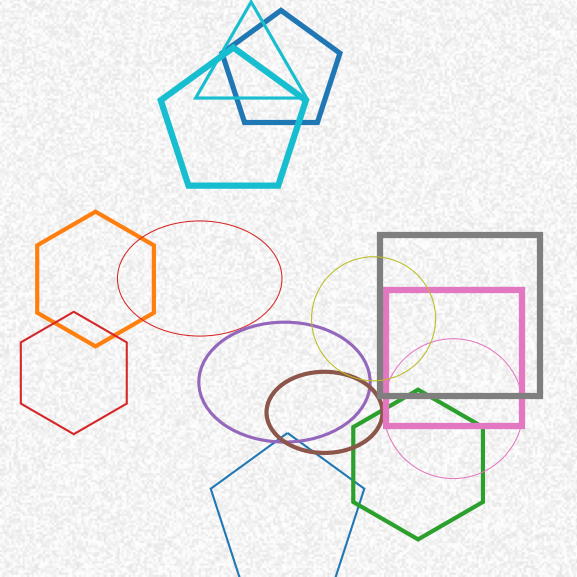[{"shape": "pentagon", "thickness": 1, "radius": 0.7, "center": [0.498, 0.11]}, {"shape": "pentagon", "thickness": 2.5, "radius": 0.54, "center": [0.487, 0.874]}, {"shape": "hexagon", "thickness": 2, "radius": 0.58, "center": [0.165, 0.516]}, {"shape": "hexagon", "thickness": 2, "radius": 0.65, "center": [0.724, 0.195]}, {"shape": "oval", "thickness": 0.5, "radius": 0.71, "center": [0.346, 0.517]}, {"shape": "hexagon", "thickness": 1, "radius": 0.53, "center": [0.128, 0.353]}, {"shape": "oval", "thickness": 1.5, "radius": 0.74, "center": [0.493, 0.337]}, {"shape": "oval", "thickness": 2, "radius": 0.5, "center": [0.562, 0.285]}, {"shape": "circle", "thickness": 0.5, "radius": 0.61, "center": [0.785, 0.292]}, {"shape": "square", "thickness": 3, "radius": 0.59, "center": [0.786, 0.379]}, {"shape": "square", "thickness": 3, "radius": 0.7, "center": [0.797, 0.453]}, {"shape": "circle", "thickness": 0.5, "radius": 0.54, "center": [0.647, 0.447]}, {"shape": "pentagon", "thickness": 3, "radius": 0.66, "center": [0.404, 0.785]}, {"shape": "triangle", "thickness": 1.5, "radius": 0.55, "center": [0.435, 0.885]}]